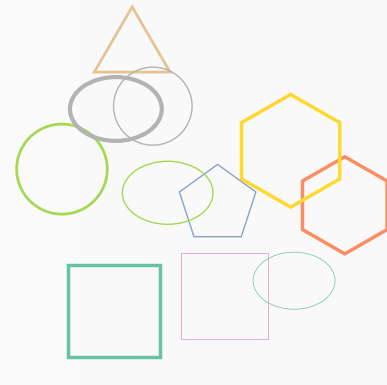[{"shape": "oval", "thickness": 0.5, "radius": 0.53, "center": [0.759, 0.271]}, {"shape": "square", "thickness": 2.5, "radius": 0.59, "center": [0.295, 0.192]}, {"shape": "hexagon", "thickness": 2.5, "radius": 0.63, "center": [0.89, 0.467]}, {"shape": "pentagon", "thickness": 1, "radius": 0.52, "center": [0.562, 0.469]}, {"shape": "square", "thickness": 0.5, "radius": 0.56, "center": [0.579, 0.231]}, {"shape": "circle", "thickness": 2, "radius": 0.58, "center": [0.16, 0.561]}, {"shape": "oval", "thickness": 1, "radius": 0.58, "center": [0.433, 0.499]}, {"shape": "hexagon", "thickness": 2.5, "radius": 0.73, "center": [0.75, 0.608]}, {"shape": "triangle", "thickness": 2, "radius": 0.56, "center": [0.341, 0.869]}, {"shape": "oval", "thickness": 3, "radius": 0.59, "center": [0.299, 0.717]}, {"shape": "circle", "thickness": 1, "radius": 0.51, "center": [0.394, 0.724]}]